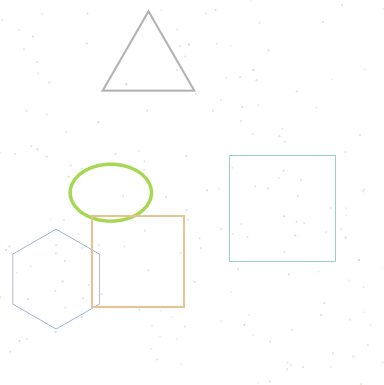[{"shape": "square", "thickness": 0.5, "radius": 0.69, "center": [0.733, 0.461]}, {"shape": "hexagon", "thickness": 0.5, "radius": 0.65, "center": [0.146, 0.275]}, {"shape": "oval", "thickness": 2.5, "radius": 0.53, "center": [0.288, 0.5]}, {"shape": "square", "thickness": 1.5, "radius": 0.59, "center": [0.359, 0.321]}, {"shape": "triangle", "thickness": 1.5, "radius": 0.69, "center": [0.386, 0.833]}]